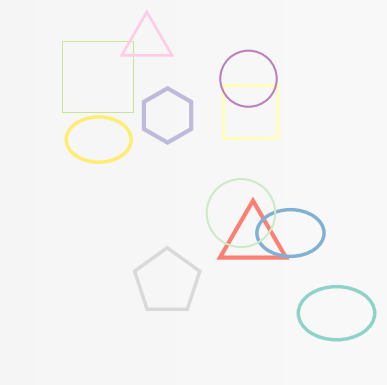[{"shape": "oval", "thickness": 2.5, "radius": 0.49, "center": [0.868, 0.187]}, {"shape": "square", "thickness": 2, "radius": 0.35, "center": [0.645, 0.711]}, {"shape": "hexagon", "thickness": 3, "radius": 0.35, "center": [0.432, 0.7]}, {"shape": "triangle", "thickness": 3, "radius": 0.49, "center": [0.653, 0.38]}, {"shape": "oval", "thickness": 2.5, "radius": 0.43, "center": [0.75, 0.395]}, {"shape": "square", "thickness": 0.5, "radius": 0.46, "center": [0.251, 0.801]}, {"shape": "triangle", "thickness": 2, "radius": 0.37, "center": [0.379, 0.894]}, {"shape": "pentagon", "thickness": 2.5, "radius": 0.44, "center": [0.431, 0.268]}, {"shape": "circle", "thickness": 1.5, "radius": 0.36, "center": [0.641, 0.796]}, {"shape": "circle", "thickness": 1.5, "radius": 0.44, "center": [0.622, 0.447]}, {"shape": "oval", "thickness": 2.5, "radius": 0.42, "center": [0.255, 0.637]}]